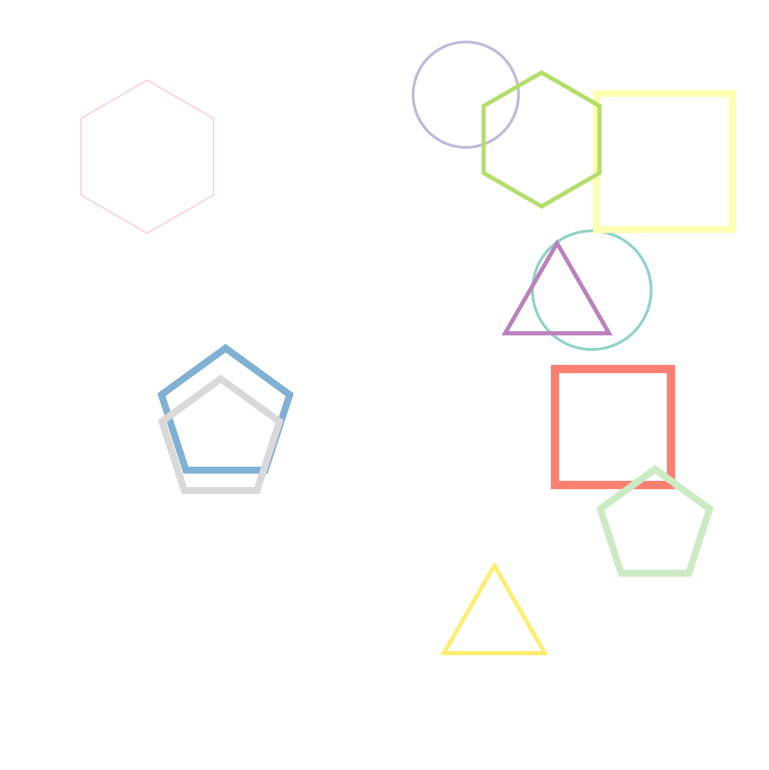[{"shape": "circle", "thickness": 1, "radius": 0.39, "center": [0.769, 0.623]}, {"shape": "square", "thickness": 2.5, "radius": 0.44, "center": [0.862, 0.791]}, {"shape": "circle", "thickness": 1, "radius": 0.34, "center": [0.605, 0.877]}, {"shape": "square", "thickness": 3, "radius": 0.37, "center": [0.796, 0.446]}, {"shape": "pentagon", "thickness": 2.5, "radius": 0.44, "center": [0.293, 0.46]}, {"shape": "hexagon", "thickness": 1.5, "radius": 0.43, "center": [0.703, 0.819]}, {"shape": "hexagon", "thickness": 0.5, "radius": 0.5, "center": [0.191, 0.796]}, {"shape": "pentagon", "thickness": 2.5, "radius": 0.4, "center": [0.287, 0.428]}, {"shape": "triangle", "thickness": 1.5, "radius": 0.39, "center": [0.723, 0.606]}, {"shape": "pentagon", "thickness": 2.5, "radius": 0.37, "center": [0.851, 0.316]}, {"shape": "triangle", "thickness": 1.5, "radius": 0.38, "center": [0.642, 0.19]}]